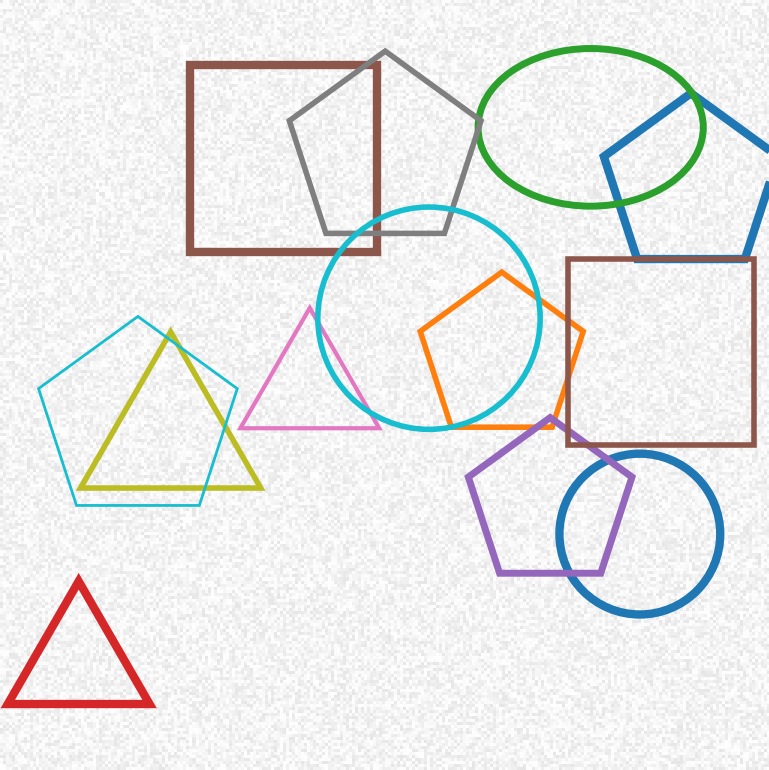[{"shape": "circle", "thickness": 3, "radius": 0.52, "center": [0.831, 0.306]}, {"shape": "pentagon", "thickness": 3, "radius": 0.6, "center": [0.897, 0.76]}, {"shape": "pentagon", "thickness": 2, "radius": 0.56, "center": [0.652, 0.535]}, {"shape": "oval", "thickness": 2.5, "radius": 0.73, "center": [0.767, 0.835]}, {"shape": "triangle", "thickness": 3, "radius": 0.53, "center": [0.102, 0.139]}, {"shape": "pentagon", "thickness": 2.5, "radius": 0.56, "center": [0.714, 0.346]}, {"shape": "square", "thickness": 3, "radius": 0.61, "center": [0.369, 0.794]}, {"shape": "square", "thickness": 2, "radius": 0.6, "center": [0.859, 0.543]}, {"shape": "triangle", "thickness": 1.5, "radius": 0.52, "center": [0.402, 0.496]}, {"shape": "pentagon", "thickness": 2, "radius": 0.65, "center": [0.5, 0.803]}, {"shape": "triangle", "thickness": 2, "radius": 0.68, "center": [0.222, 0.434]}, {"shape": "pentagon", "thickness": 1, "radius": 0.68, "center": [0.179, 0.453]}, {"shape": "circle", "thickness": 2, "radius": 0.72, "center": [0.557, 0.587]}]